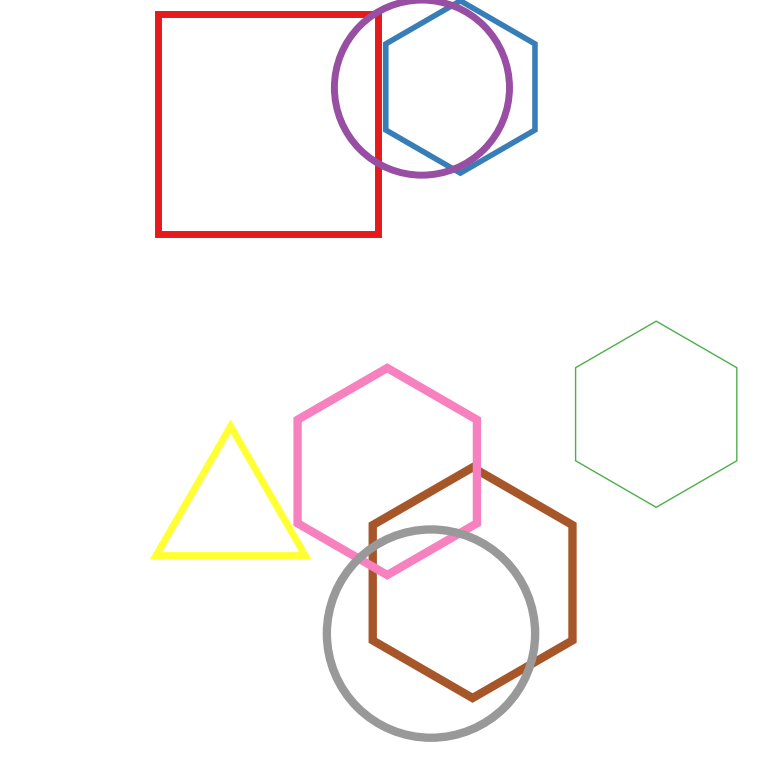[{"shape": "square", "thickness": 2.5, "radius": 0.71, "center": [0.348, 0.839]}, {"shape": "hexagon", "thickness": 2, "radius": 0.56, "center": [0.598, 0.887]}, {"shape": "hexagon", "thickness": 0.5, "radius": 0.6, "center": [0.852, 0.462]}, {"shape": "circle", "thickness": 2.5, "radius": 0.57, "center": [0.548, 0.886]}, {"shape": "triangle", "thickness": 2.5, "radius": 0.56, "center": [0.299, 0.334]}, {"shape": "hexagon", "thickness": 3, "radius": 0.75, "center": [0.614, 0.243]}, {"shape": "hexagon", "thickness": 3, "radius": 0.67, "center": [0.503, 0.388]}, {"shape": "circle", "thickness": 3, "radius": 0.68, "center": [0.56, 0.177]}]